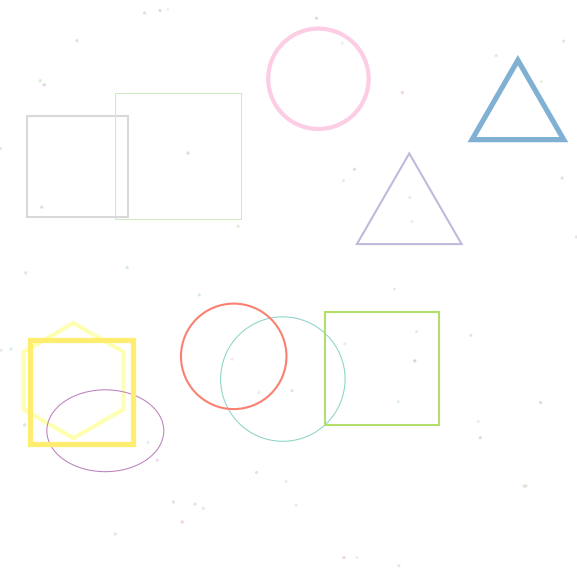[{"shape": "circle", "thickness": 0.5, "radius": 0.54, "center": [0.49, 0.343]}, {"shape": "hexagon", "thickness": 2, "radius": 0.5, "center": [0.127, 0.34]}, {"shape": "triangle", "thickness": 1, "radius": 0.52, "center": [0.709, 0.629]}, {"shape": "circle", "thickness": 1, "radius": 0.46, "center": [0.405, 0.382]}, {"shape": "triangle", "thickness": 2.5, "radius": 0.46, "center": [0.897, 0.803]}, {"shape": "square", "thickness": 1, "radius": 0.49, "center": [0.661, 0.361]}, {"shape": "circle", "thickness": 2, "radius": 0.43, "center": [0.551, 0.863]}, {"shape": "square", "thickness": 1, "radius": 0.44, "center": [0.134, 0.711]}, {"shape": "oval", "thickness": 0.5, "radius": 0.51, "center": [0.182, 0.253]}, {"shape": "square", "thickness": 0.5, "radius": 0.55, "center": [0.309, 0.729]}, {"shape": "square", "thickness": 2.5, "radius": 0.45, "center": [0.141, 0.32]}]